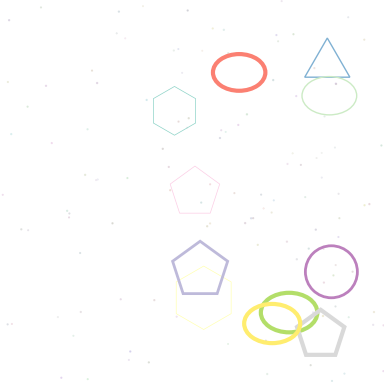[{"shape": "hexagon", "thickness": 0.5, "radius": 0.32, "center": [0.453, 0.712]}, {"shape": "hexagon", "thickness": 0.5, "radius": 0.41, "center": [0.529, 0.227]}, {"shape": "pentagon", "thickness": 2, "radius": 0.38, "center": [0.52, 0.298]}, {"shape": "oval", "thickness": 3, "radius": 0.34, "center": [0.621, 0.812]}, {"shape": "triangle", "thickness": 1, "radius": 0.34, "center": [0.85, 0.833]}, {"shape": "oval", "thickness": 3, "radius": 0.37, "center": [0.751, 0.188]}, {"shape": "pentagon", "thickness": 0.5, "radius": 0.34, "center": [0.506, 0.501]}, {"shape": "pentagon", "thickness": 3, "radius": 0.32, "center": [0.833, 0.131]}, {"shape": "circle", "thickness": 2, "radius": 0.34, "center": [0.861, 0.294]}, {"shape": "oval", "thickness": 1, "radius": 0.36, "center": [0.855, 0.751]}, {"shape": "oval", "thickness": 3, "radius": 0.36, "center": [0.707, 0.16]}]